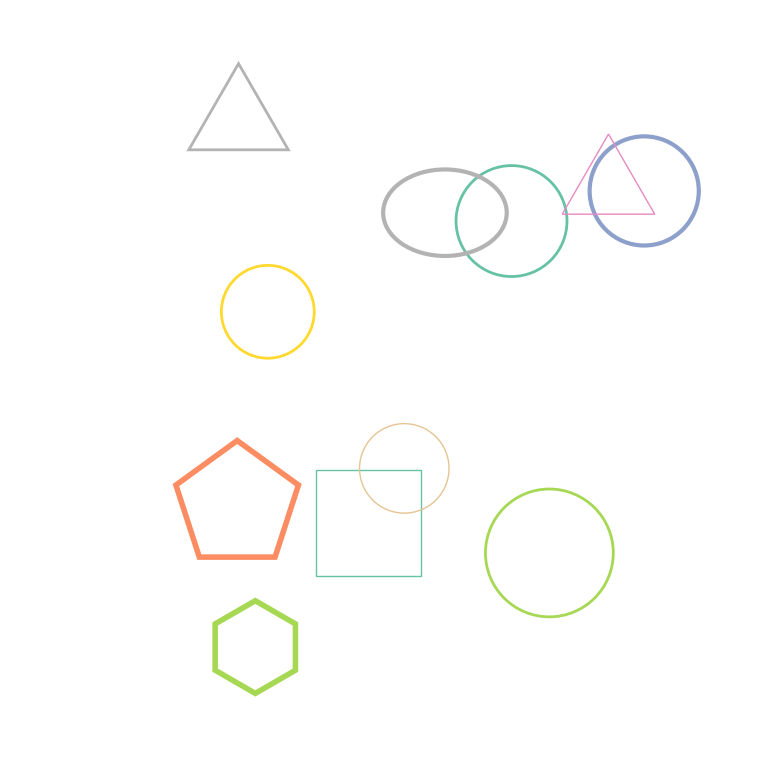[{"shape": "square", "thickness": 0.5, "radius": 0.34, "center": [0.479, 0.321]}, {"shape": "circle", "thickness": 1, "radius": 0.36, "center": [0.664, 0.713]}, {"shape": "pentagon", "thickness": 2, "radius": 0.42, "center": [0.308, 0.344]}, {"shape": "circle", "thickness": 1.5, "radius": 0.35, "center": [0.837, 0.752]}, {"shape": "triangle", "thickness": 0.5, "radius": 0.35, "center": [0.79, 0.757]}, {"shape": "circle", "thickness": 1, "radius": 0.42, "center": [0.713, 0.282]}, {"shape": "hexagon", "thickness": 2, "radius": 0.3, "center": [0.332, 0.16]}, {"shape": "circle", "thickness": 1, "radius": 0.3, "center": [0.348, 0.595]}, {"shape": "circle", "thickness": 0.5, "radius": 0.29, "center": [0.525, 0.392]}, {"shape": "triangle", "thickness": 1, "radius": 0.37, "center": [0.31, 0.843]}, {"shape": "oval", "thickness": 1.5, "radius": 0.4, "center": [0.578, 0.724]}]